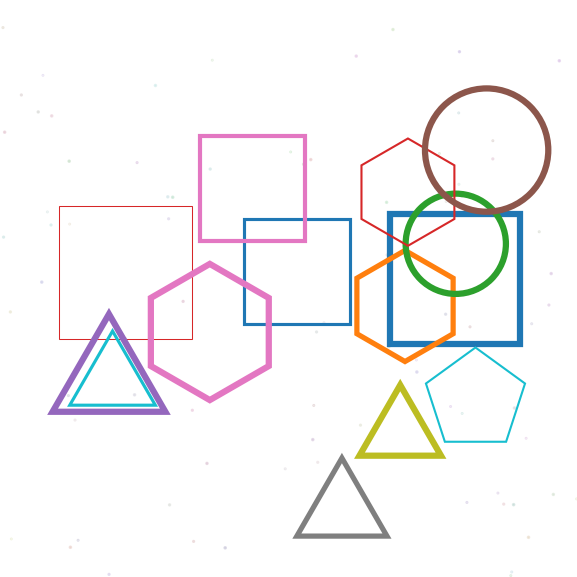[{"shape": "square", "thickness": 3, "radius": 0.57, "center": [0.788, 0.516]}, {"shape": "square", "thickness": 1.5, "radius": 0.46, "center": [0.514, 0.529]}, {"shape": "hexagon", "thickness": 2.5, "radius": 0.48, "center": [0.701, 0.469]}, {"shape": "circle", "thickness": 3, "radius": 0.43, "center": [0.789, 0.577]}, {"shape": "hexagon", "thickness": 1, "radius": 0.46, "center": [0.706, 0.666]}, {"shape": "square", "thickness": 0.5, "radius": 0.58, "center": [0.217, 0.527]}, {"shape": "triangle", "thickness": 3, "radius": 0.56, "center": [0.189, 0.342]}, {"shape": "circle", "thickness": 3, "radius": 0.53, "center": [0.843, 0.739]}, {"shape": "square", "thickness": 2, "radius": 0.45, "center": [0.438, 0.673]}, {"shape": "hexagon", "thickness": 3, "radius": 0.59, "center": [0.363, 0.424]}, {"shape": "triangle", "thickness": 2.5, "radius": 0.45, "center": [0.592, 0.116]}, {"shape": "triangle", "thickness": 3, "radius": 0.41, "center": [0.693, 0.251]}, {"shape": "pentagon", "thickness": 1, "radius": 0.45, "center": [0.823, 0.307]}, {"shape": "triangle", "thickness": 1.5, "radius": 0.43, "center": [0.195, 0.34]}]